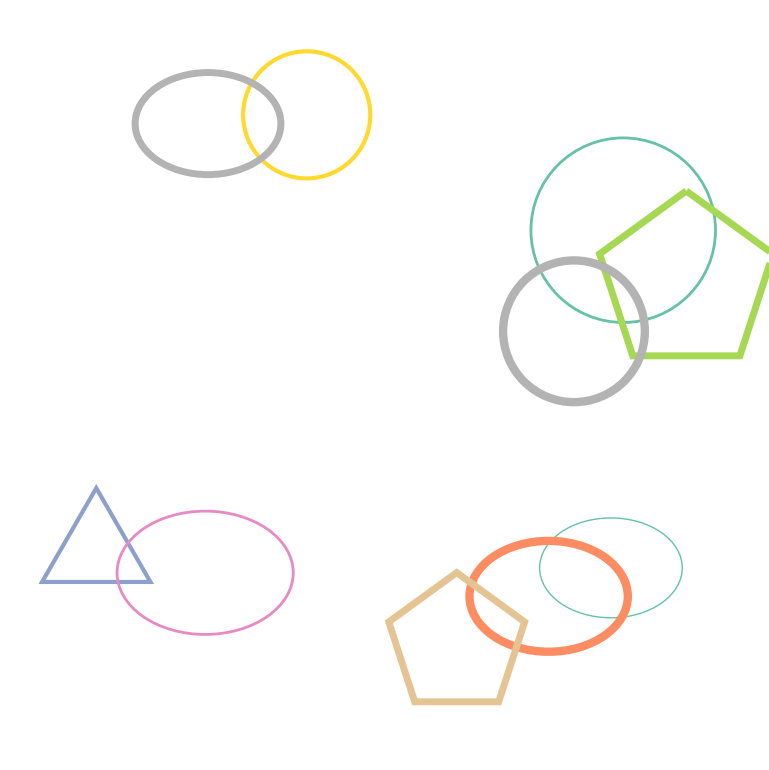[{"shape": "circle", "thickness": 1, "radius": 0.6, "center": [0.809, 0.701]}, {"shape": "oval", "thickness": 0.5, "radius": 0.46, "center": [0.793, 0.263]}, {"shape": "oval", "thickness": 3, "radius": 0.51, "center": [0.713, 0.226]}, {"shape": "triangle", "thickness": 1.5, "radius": 0.41, "center": [0.125, 0.285]}, {"shape": "oval", "thickness": 1, "radius": 0.57, "center": [0.266, 0.256]}, {"shape": "pentagon", "thickness": 2.5, "radius": 0.59, "center": [0.891, 0.634]}, {"shape": "circle", "thickness": 1.5, "radius": 0.41, "center": [0.398, 0.851]}, {"shape": "pentagon", "thickness": 2.5, "radius": 0.46, "center": [0.593, 0.164]}, {"shape": "circle", "thickness": 3, "radius": 0.46, "center": [0.745, 0.57]}, {"shape": "oval", "thickness": 2.5, "radius": 0.47, "center": [0.27, 0.839]}]